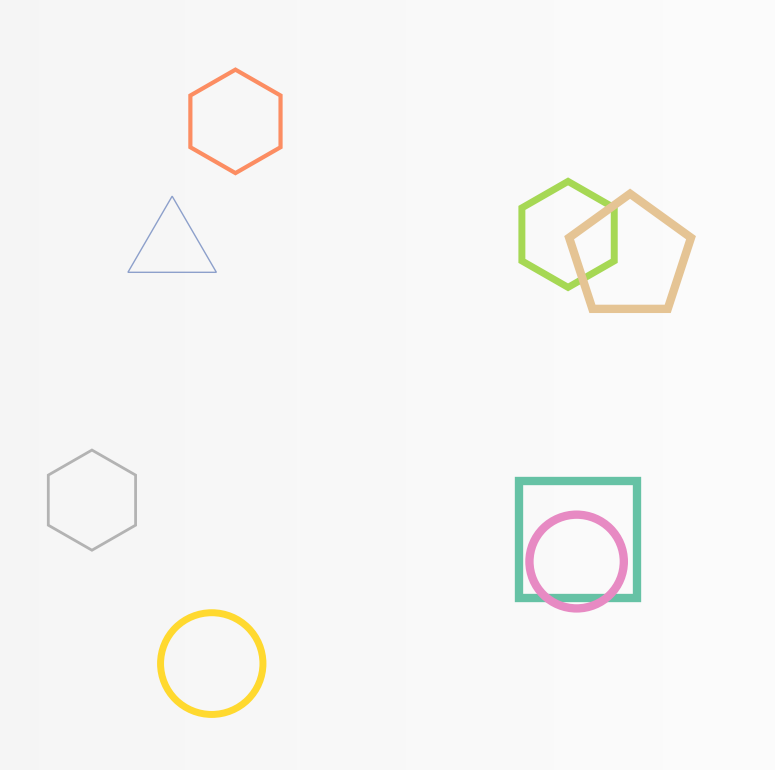[{"shape": "square", "thickness": 3, "radius": 0.38, "center": [0.746, 0.299]}, {"shape": "hexagon", "thickness": 1.5, "radius": 0.34, "center": [0.304, 0.842]}, {"shape": "triangle", "thickness": 0.5, "radius": 0.33, "center": [0.222, 0.679]}, {"shape": "circle", "thickness": 3, "radius": 0.3, "center": [0.744, 0.271]}, {"shape": "hexagon", "thickness": 2.5, "radius": 0.34, "center": [0.733, 0.696]}, {"shape": "circle", "thickness": 2.5, "radius": 0.33, "center": [0.273, 0.138]}, {"shape": "pentagon", "thickness": 3, "radius": 0.41, "center": [0.813, 0.666]}, {"shape": "hexagon", "thickness": 1, "radius": 0.33, "center": [0.119, 0.35]}]